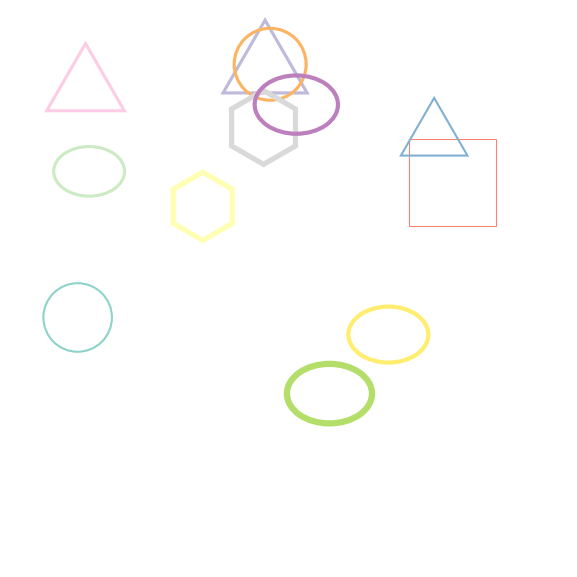[{"shape": "circle", "thickness": 1, "radius": 0.3, "center": [0.134, 0.449]}, {"shape": "hexagon", "thickness": 2.5, "radius": 0.3, "center": [0.351, 0.642]}, {"shape": "triangle", "thickness": 1.5, "radius": 0.42, "center": [0.459, 0.88]}, {"shape": "square", "thickness": 0.5, "radius": 0.38, "center": [0.783, 0.683]}, {"shape": "triangle", "thickness": 1, "radius": 0.33, "center": [0.752, 0.763]}, {"shape": "circle", "thickness": 1.5, "radius": 0.31, "center": [0.468, 0.888]}, {"shape": "oval", "thickness": 3, "radius": 0.37, "center": [0.57, 0.318]}, {"shape": "triangle", "thickness": 1.5, "radius": 0.39, "center": [0.148, 0.846]}, {"shape": "hexagon", "thickness": 2.5, "radius": 0.32, "center": [0.456, 0.778]}, {"shape": "oval", "thickness": 2, "radius": 0.36, "center": [0.513, 0.818]}, {"shape": "oval", "thickness": 1.5, "radius": 0.31, "center": [0.154, 0.702]}, {"shape": "oval", "thickness": 2, "radius": 0.35, "center": [0.673, 0.42]}]